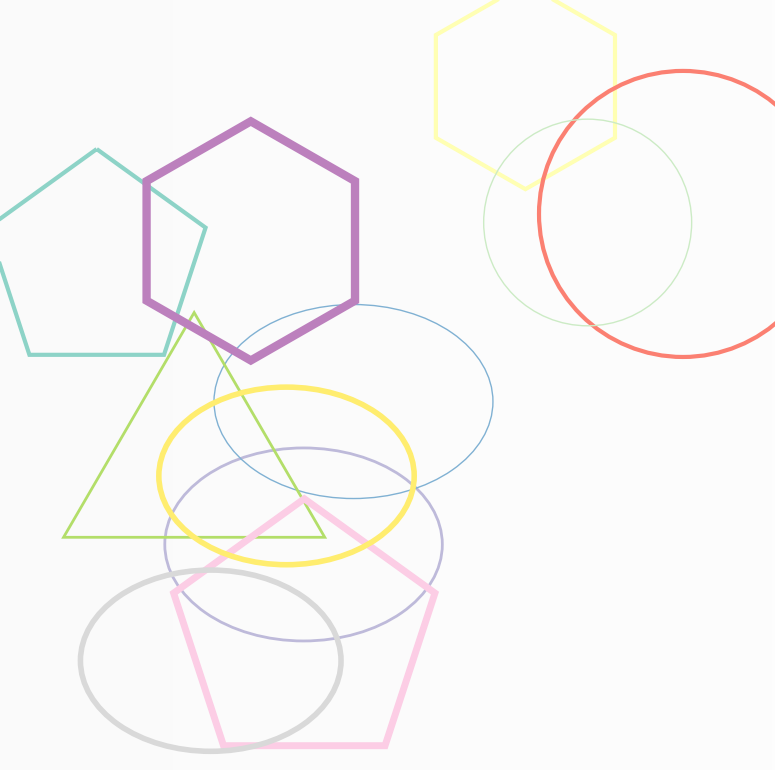[{"shape": "pentagon", "thickness": 1.5, "radius": 0.74, "center": [0.125, 0.659]}, {"shape": "hexagon", "thickness": 1.5, "radius": 0.67, "center": [0.678, 0.888]}, {"shape": "oval", "thickness": 1, "radius": 0.9, "center": [0.392, 0.293]}, {"shape": "circle", "thickness": 1.5, "radius": 0.93, "center": [0.881, 0.722]}, {"shape": "oval", "thickness": 0.5, "radius": 0.9, "center": [0.456, 0.479]}, {"shape": "triangle", "thickness": 1, "radius": 0.97, "center": [0.251, 0.4]}, {"shape": "pentagon", "thickness": 2.5, "radius": 0.89, "center": [0.393, 0.175]}, {"shape": "oval", "thickness": 2, "radius": 0.84, "center": [0.272, 0.142]}, {"shape": "hexagon", "thickness": 3, "radius": 0.78, "center": [0.324, 0.687]}, {"shape": "circle", "thickness": 0.5, "radius": 0.67, "center": [0.758, 0.711]}, {"shape": "oval", "thickness": 2, "radius": 0.82, "center": [0.37, 0.382]}]